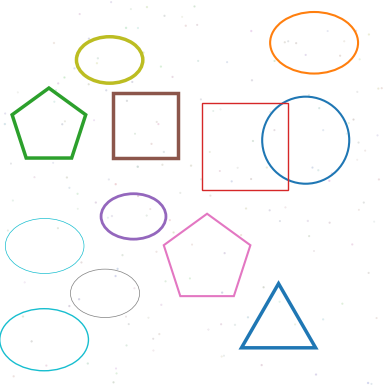[{"shape": "triangle", "thickness": 2.5, "radius": 0.56, "center": [0.724, 0.152]}, {"shape": "circle", "thickness": 1.5, "radius": 0.57, "center": [0.794, 0.636]}, {"shape": "oval", "thickness": 1.5, "radius": 0.57, "center": [0.816, 0.889]}, {"shape": "pentagon", "thickness": 2.5, "radius": 0.5, "center": [0.127, 0.671]}, {"shape": "square", "thickness": 1, "radius": 0.56, "center": [0.636, 0.619]}, {"shape": "oval", "thickness": 2, "radius": 0.42, "center": [0.347, 0.438]}, {"shape": "square", "thickness": 2.5, "radius": 0.42, "center": [0.377, 0.673]}, {"shape": "pentagon", "thickness": 1.5, "radius": 0.59, "center": [0.538, 0.327]}, {"shape": "oval", "thickness": 0.5, "radius": 0.45, "center": [0.273, 0.238]}, {"shape": "oval", "thickness": 2.5, "radius": 0.43, "center": [0.285, 0.844]}, {"shape": "oval", "thickness": 1, "radius": 0.58, "center": [0.115, 0.118]}, {"shape": "oval", "thickness": 0.5, "radius": 0.51, "center": [0.116, 0.361]}]